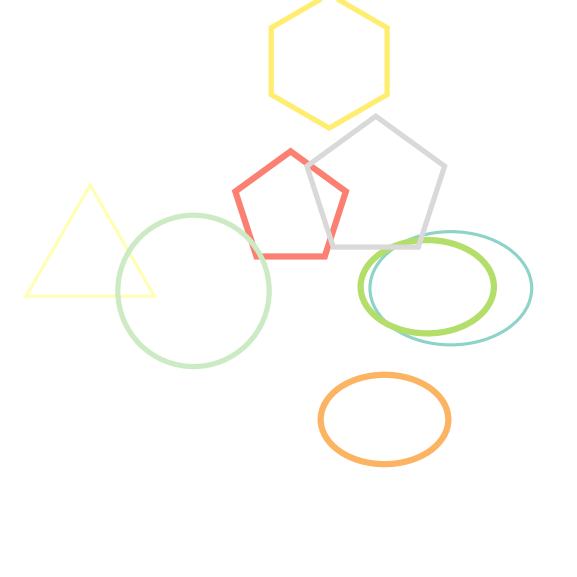[{"shape": "oval", "thickness": 1.5, "radius": 0.7, "center": [0.781, 0.5]}, {"shape": "triangle", "thickness": 1.5, "radius": 0.64, "center": [0.156, 0.55]}, {"shape": "pentagon", "thickness": 3, "radius": 0.5, "center": [0.503, 0.636]}, {"shape": "oval", "thickness": 3, "radius": 0.55, "center": [0.666, 0.273]}, {"shape": "oval", "thickness": 3, "radius": 0.58, "center": [0.74, 0.503]}, {"shape": "pentagon", "thickness": 2.5, "radius": 0.63, "center": [0.651, 0.673]}, {"shape": "circle", "thickness": 2.5, "radius": 0.66, "center": [0.335, 0.495]}, {"shape": "hexagon", "thickness": 2.5, "radius": 0.58, "center": [0.57, 0.893]}]